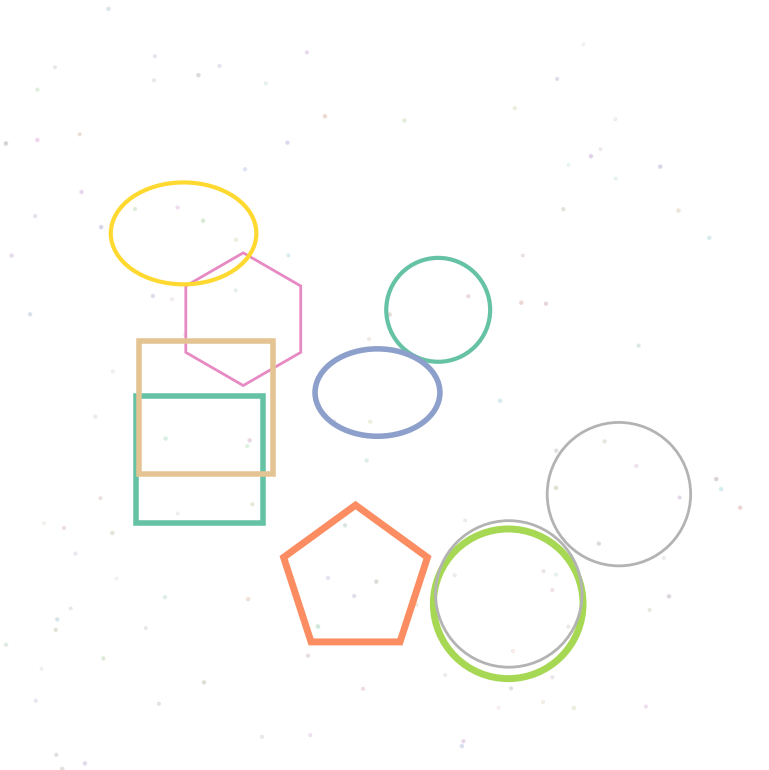[{"shape": "circle", "thickness": 1.5, "radius": 0.34, "center": [0.569, 0.598]}, {"shape": "square", "thickness": 2, "radius": 0.41, "center": [0.259, 0.403]}, {"shape": "pentagon", "thickness": 2.5, "radius": 0.49, "center": [0.462, 0.246]}, {"shape": "oval", "thickness": 2, "radius": 0.41, "center": [0.49, 0.49]}, {"shape": "hexagon", "thickness": 1, "radius": 0.43, "center": [0.316, 0.585]}, {"shape": "circle", "thickness": 2.5, "radius": 0.49, "center": [0.66, 0.216]}, {"shape": "oval", "thickness": 1.5, "radius": 0.47, "center": [0.238, 0.697]}, {"shape": "square", "thickness": 2, "radius": 0.43, "center": [0.268, 0.471]}, {"shape": "circle", "thickness": 1, "radius": 0.48, "center": [0.661, 0.229]}, {"shape": "circle", "thickness": 1, "radius": 0.47, "center": [0.804, 0.358]}]